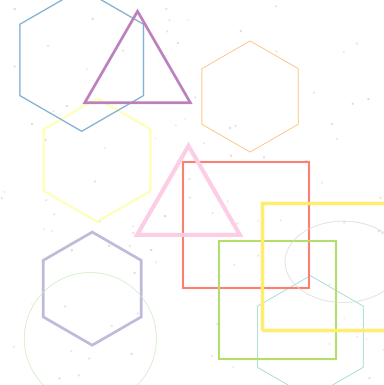[{"shape": "hexagon", "thickness": 0.5, "radius": 0.79, "center": [0.806, 0.125]}, {"shape": "hexagon", "thickness": 1.5, "radius": 0.8, "center": [0.252, 0.584]}, {"shape": "hexagon", "thickness": 2, "radius": 0.73, "center": [0.24, 0.25]}, {"shape": "square", "thickness": 1.5, "radius": 0.82, "center": [0.64, 0.415]}, {"shape": "hexagon", "thickness": 1, "radius": 0.93, "center": [0.212, 0.844]}, {"shape": "hexagon", "thickness": 0.5, "radius": 0.72, "center": [0.65, 0.749]}, {"shape": "square", "thickness": 1.5, "radius": 0.76, "center": [0.721, 0.221]}, {"shape": "triangle", "thickness": 3, "radius": 0.77, "center": [0.49, 0.467]}, {"shape": "oval", "thickness": 0.5, "radius": 0.76, "center": [0.891, 0.32]}, {"shape": "triangle", "thickness": 2, "radius": 0.79, "center": [0.357, 0.812]}, {"shape": "circle", "thickness": 0.5, "radius": 0.86, "center": [0.235, 0.121]}, {"shape": "square", "thickness": 2.5, "radius": 0.82, "center": [0.844, 0.308]}]